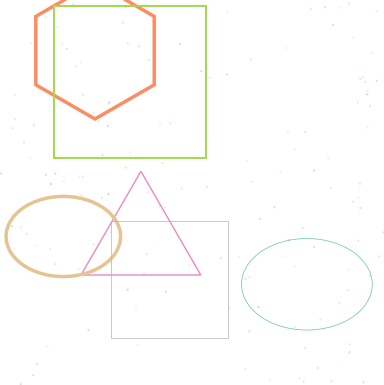[{"shape": "oval", "thickness": 0.5, "radius": 0.85, "center": [0.797, 0.262]}, {"shape": "hexagon", "thickness": 2.5, "radius": 0.89, "center": [0.247, 0.869]}, {"shape": "triangle", "thickness": 1, "radius": 0.9, "center": [0.366, 0.375]}, {"shape": "square", "thickness": 1.5, "radius": 0.99, "center": [0.337, 0.788]}, {"shape": "oval", "thickness": 2.5, "radius": 0.74, "center": [0.164, 0.386]}, {"shape": "square", "thickness": 0.5, "radius": 0.76, "center": [0.441, 0.273]}]